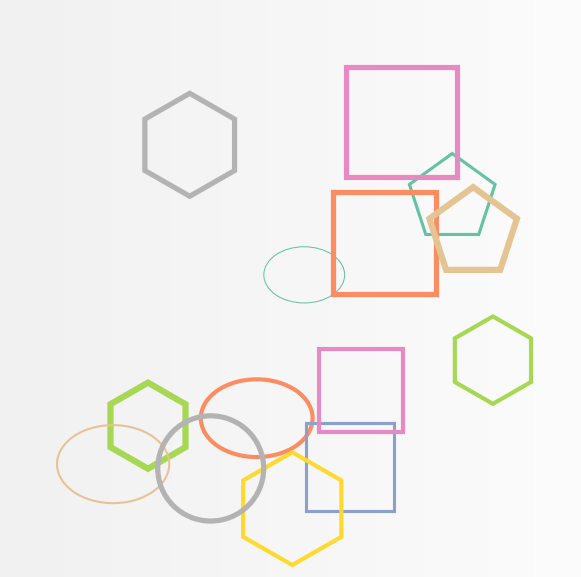[{"shape": "pentagon", "thickness": 1.5, "radius": 0.39, "center": [0.778, 0.656]}, {"shape": "oval", "thickness": 0.5, "radius": 0.35, "center": [0.523, 0.523]}, {"shape": "oval", "thickness": 2, "radius": 0.48, "center": [0.442, 0.275]}, {"shape": "square", "thickness": 2.5, "radius": 0.44, "center": [0.662, 0.578]}, {"shape": "square", "thickness": 1.5, "radius": 0.38, "center": [0.602, 0.191]}, {"shape": "square", "thickness": 2.5, "radius": 0.48, "center": [0.691, 0.787]}, {"shape": "square", "thickness": 2, "radius": 0.36, "center": [0.621, 0.323]}, {"shape": "hexagon", "thickness": 2, "radius": 0.38, "center": [0.848, 0.375]}, {"shape": "hexagon", "thickness": 3, "radius": 0.37, "center": [0.255, 0.262]}, {"shape": "hexagon", "thickness": 2, "radius": 0.49, "center": [0.503, 0.118]}, {"shape": "oval", "thickness": 1, "radius": 0.48, "center": [0.195, 0.195]}, {"shape": "pentagon", "thickness": 3, "radius": 0.4, "center": [0.814, 0.596]}, {"shape": "hexagon", "thickness": 2.5, "radius": 0.45, "center": [0.326, 0.748]}, {"shape": "circle", "thickness": 2.5, "radius": 0.46, "center": [0.363, 0.188]}]